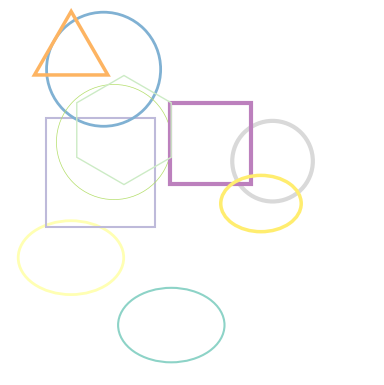[{"shape": "oval", "thickness": 1.5, "radius": 0.69, "center": [0.445, 0.156]}, {"shape": "oval", "thickness": 2, "radius": 0.69, "center": [0.184, 0.331]}, {"shape": "square", "thickness": 1.5, "radius": 0.71, "center": [0.26, 0.552]}, {"shape": "circle", "thickness": 2, "radius": 0.74, "center": [0.269, 0.82]}, {"shape": "triangle", "thickness": 2.5, "radius": 0.55, "center": [0.185, 0.86]}, {"shape": "circle", "thickness": 0.5, "radius": 0.75, "center": [0.296, 0.631]}, {"shape": "circle", "thickness": 3, "radius": 0.52, "center": [0.708, 0.581]}, {"shape": "square", "thickness": 3, "radius": 0.53, "center": [0.547, 0.628]}, {"shape": "hexagon", "thickness": 1, "radius": 0.71, "center": [0.322, 0.662]}, {"shape": "oval", "thickness": 2.5, "radius": 0.52, "center": [0.678, 0.471]}]